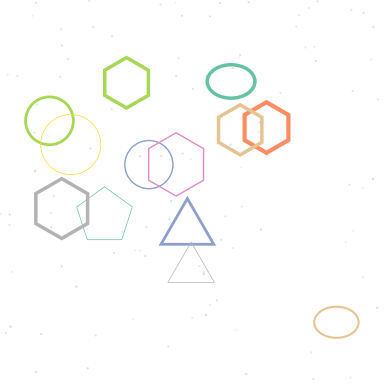[{"shape": "oval", "thickness": 2.5, "radius": 0.31, "center": [0.6, 0.788]}, {"shape": "pentagon", "thickness": 0.5, "radius": 0.38, "center": [0.271, 0.439]}, {"shape": "hexagon", "thickness": 3, "radius": 0.33, "center": [0.692, 0.669]}, {"shape": "triangle", "thickness": 2, "radius": 0.4, "center": [0.487, 0.405]}, {"shape": "circle", "thickness": 1, "radius": 0.31, "center": [0.387, 0.572]}, {"shape": "hexagon", "thickness": 1, "radius": 0.41, "center": [0.457, 0.573]}, {"shape": "circle", "thickness": 2, "radius": 0.31, "center": [0.128, 0.686]}, {"shape": "hexagon", "thickness": 2.5, "radius": 0.33, "center": [0.329, 0.785]}, {"shape": "circle", "thickness": 0.5, "radius": 0.39, "center": [0.184, 0.624]}, {"shape": "hexagon", "thickness": 2.5, "radius": 0.33, "center": [0.624, 0.663]}, {"shape": "oval", "thickness": 1.5, "radius": 0.29, "center": [0.874, 0.163]}, {"shape": "triangle", "thickness": 0.5, "radius": 0.35, "center": [0.496, 0.301]}, {"shape": "hexagon", "thickness": 2.5, "radius": 0.39, "center": [0.16, 0.458]}]